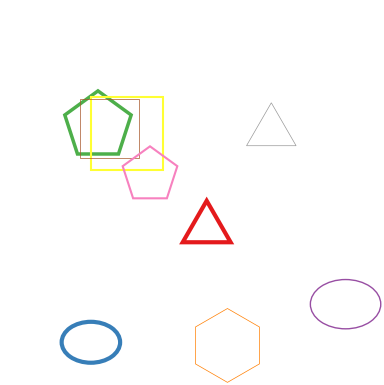[{"shape": "triangle", "thickness": 3, "radius": 0.36, "center": [0.537, 0.407]}, {"shape": "oval", "thickness": 3, "radius": 0.38, "center": [0.236, 0.111]}, {"shape": "pentagon", "thickness": 2.5, "radius": 0.45, "center": [0.254, 0.673]}, {"shape": "oval", "thickness": 1, "radius": 0.46, "center": [0.898, 0.21]}, {"shape": "hexagon", "thickness": 0.5, "radius": 0.48, "center": [0.591, 0.103]}, {"shape": "square", "thickness": 1.5, "radius": 0.47, "center": [0.33, 0.653]}, {"shape": "square", "thickness": 0.5, "radius": 0.38, "center": [0.284, 0.666]}, {"shape": "pentagon", "thickness": 1.5, "radius": 0.37, "center": [0.39, 0.545]}, {"shape": "triangle", "thickness": 0.5, "radius": 0.37, "center": [0.705, 0.659]}]